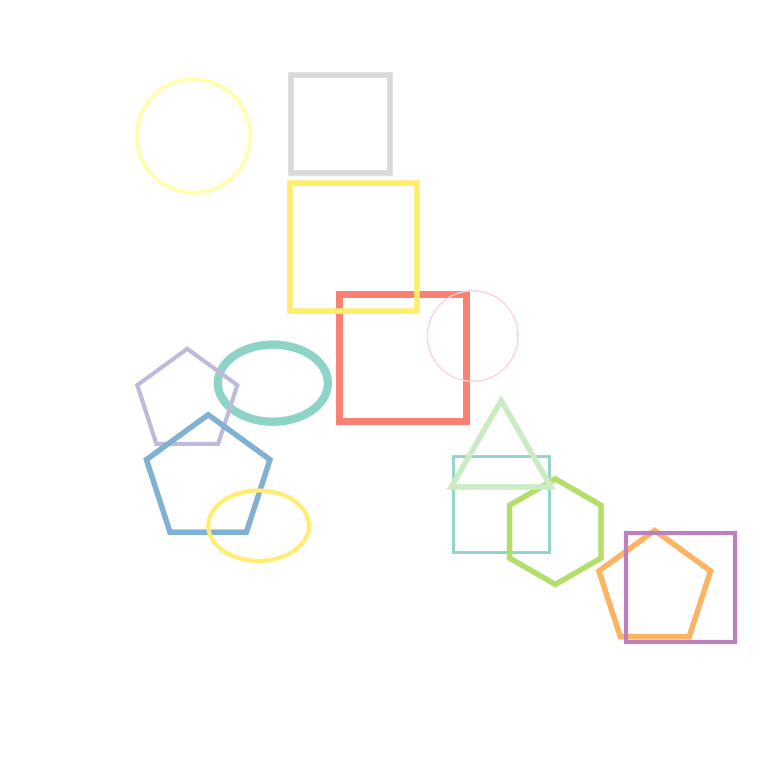[{"shape": "oval", "thickness": 3, "radius": 0.36, "center": [0.354, 0.502]}, {"shape": "square", "thickness": 1, "radius": 0.31, "center": [0.65, 0.345]}, {"shape": "circle", "thickness": 1.5, "radius": 0.37, "center": [0.252, 0.823]}, {"shape": "pentagon", "thickness": 1.5, "radius": 0.34, "center": [0.243, 0.479]}, {"shape": "square", "thickness": 2.5, "radius": 0.41, "center": [0.523, 0.536]}, {"shape": "pentagon", "thickness": 2, "radius": 0.42, "center": [0.27, 0.377]}, {"shape": "pentagon", "thickness": 2, "radius": 0.38, "center": [0.85, 0.235]}, {"shape": "hexagon", "thickness": 2, "radius": 0.34, "center": [0.721, 0.31]}, {"shape": "circle", "thickness": 0.5, "radius": 0.29, "center": [0.614, 0.564]}, {"shape": "square", "thickness": 2, "radius": 0.32, "center": [0.442, 0.839]}, {"shape": "square", "thickness": 1.5, "radius": 0.35, "center": [0.884, 0.237]}, {"shape": "triangle", "thickness": 2, "radius": 0.37, "center": [0.651, 0.405]}, {"shape": "square", "thickness": 2, "radius": 0.41, "center": [0.459, 0.679]}, {"shape": "oval", "thickness": 1.5, "radius": 0.33, "center": [0.336, 0.317]}]